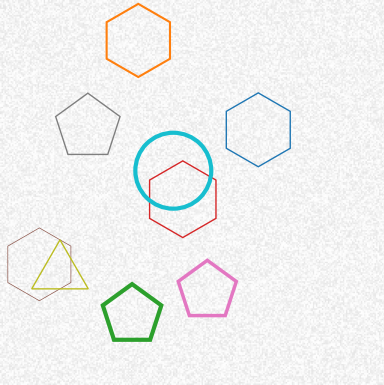[{"shape": "hexagon", "thickness": 1, "radius": 0.48, "center": [0.671, 0.663]}, {"shape": "hexagon", "thickness": 1.5, "radius": 0.47, "center": [0.359, 0.895]}, {"shape": "pentagon", "thickness": 3, "radius": 0.4, "center": [0.343, 0.182]}, {"shape": "hexagon", "thickness": 1, "radius": 0.5, "center": [0.475, 0.483]}, {"shape": "hexagon", "thickness": 0.5, "radius": 0.47, "center": [0.102, 0.313]}, {"shape": "pentagon", "thickness": 2.5, "radius": 0.4, "center": [0.538, 0.244]}, {"shape": "pentagon", "thickness": 1, "radius": 0.44, "center": [0.228, 0.67]}, {"shape": "triangle", "thickness": 1, "radius": 0.42, "center": [0.156, 0.292]}, {"shape": "circle", "thickness": 3, "radius": 0.49, "center": [0.45, 0.557]}]